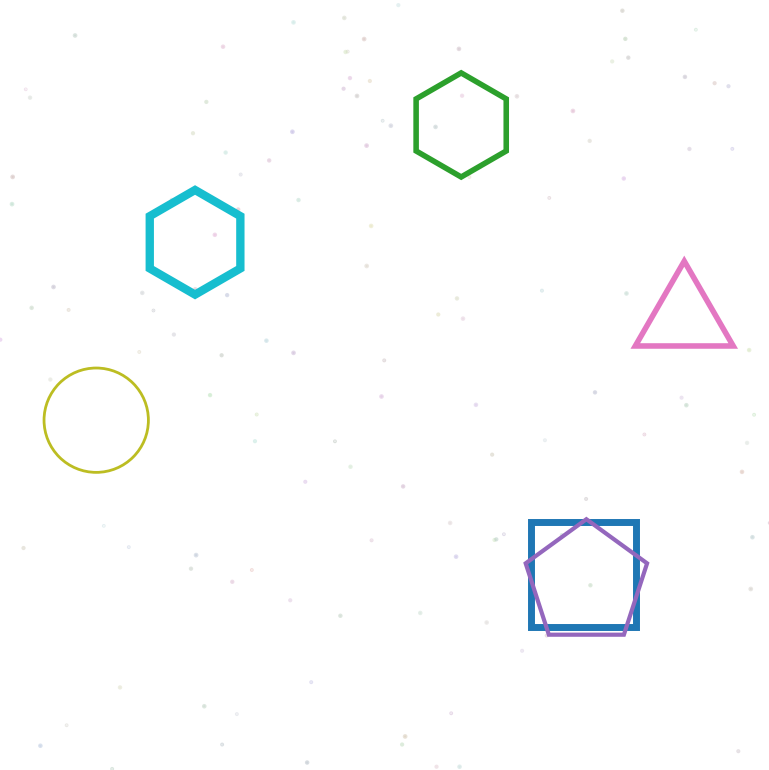[{"shape": "square", "thickness": 2.5, "radius": 0.34, "center": [0.758, 0.254]}, {"shape": "hexagon", "thickness": 2, "radius": 0.34, "center": [0.599, 0.838]}, {"shape": "pentagon", "thickness": 1.5, "radius": 0.41, "center": [0.762, 0.243]}, {"shape": "triangle", "thickness": 2, "radius": 0.37, "center": [0.889, 0.587]}, {"shape": "circle", "thickness": 1, "radius": 0.34, "center": [0.125, 0.454]}, {"shape": "hexagon", "thickness": 3, "radius": 0.34, "center": [0.253, 0.685]}]